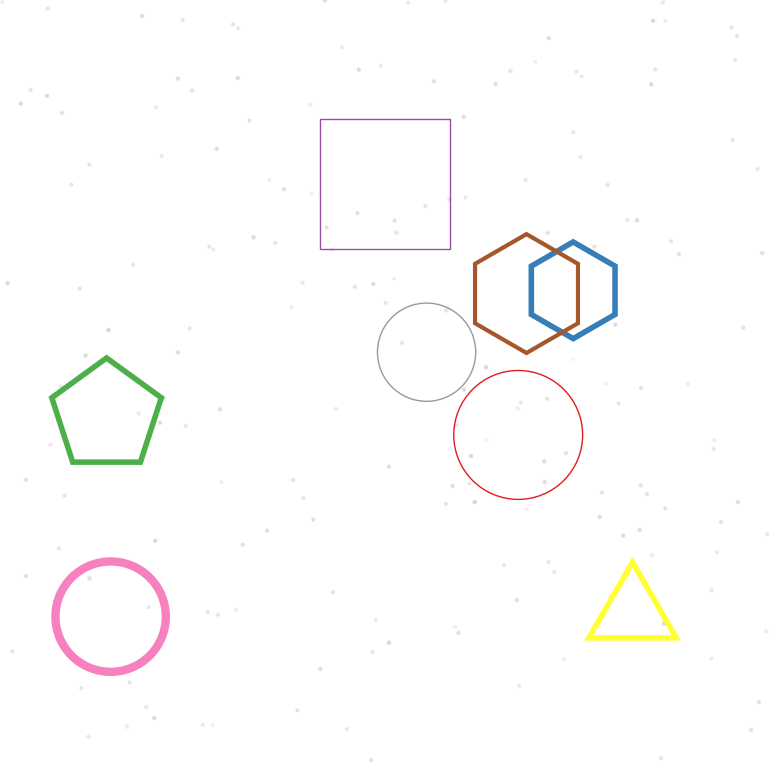[{"shape": "circle", "thickness": 0.5, "radius": 0.42, "center": [0.673, 0.435]}, {"shape": "hexagon", "thickness": 2, "radius": 0.31, "center": [0.744, 0.623]}, {"shape": "pentagon", "thickness": 2, "radius": 0.37, "center": [0.138, 0.46]}, {"shape": "square", "thickness": 0.5, "radius": 0.42, "center": [0.5, 0.761]}, {"shape": "triangle", "thickness": 2, "radius": 0.33, "center": [0.822, 0.204]}, {"shape": "hexagon", "thickness": 1.5, "radius": 0.39, "center": [0.684, 0.619]}, {"shape": "circle", "thickness": 3, "radius": 0.36, "center": [0.144, 0.199]}, {"shape": "circle", "thickness": 0.5, "radius": 0.32, "center": [0.554, 0.543]}]